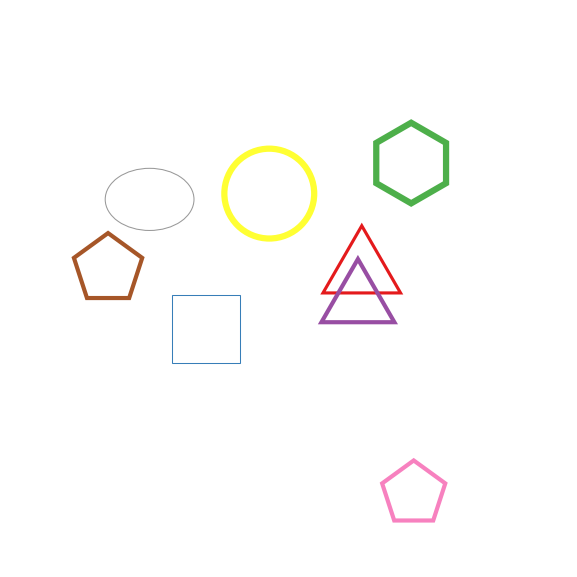[{"shape": "triangle", "thickness": 1.5, "radius": 0.39, "center": [0.626, 0.531]}, {"shape": "square", "thickness": 0.5, "radius": 0.29, "center": [0.356, 0.429]}, {"shape": "hexagon", "thickness": 3, "radius": 0.35, "center": [0.712, 0.717]}, {"shape": "triangle", "thickness": 2, "radius": 0.36, "center": [0.62, 0.478]}, {"shape": "circle", "thickness": 3, "radius": 0.39, "center": [0.466, 0.664]}, {"shape": "pentagon", "thickness": 2, "radius": 0.31, "center": [0.187, 0.533]}, {"shape": "pentagon", "thickness": 2, "radius": 0.29, "center": [0.716, 0.144]}, {"shape": "oval", "thickness": 0.5, "radius": 0.38, "center": [0.259, 0.654]}]